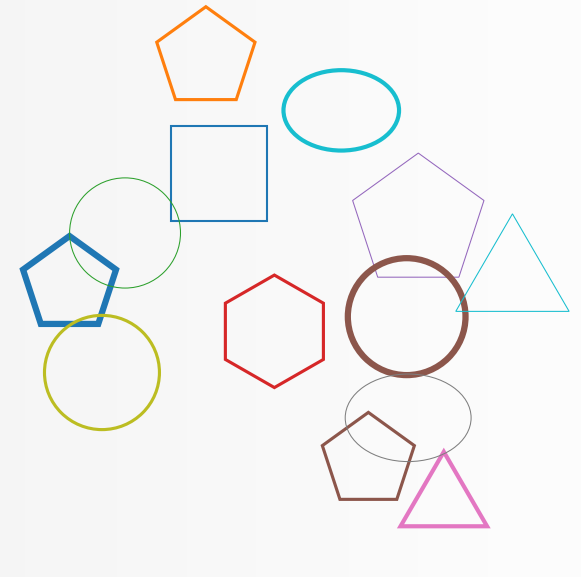[{"shape": "pentagon", "thickness": 3, "radius": 0.42, "center": [0.12, 0.506]}, {"shape": "square", "thickness": 1, "radius": 0.41, "center": [0.377, 0.699]}, {"shape": "pentagon", "thickness": 1.5, "radius": 0.44, "center": [0.354, 0.899]}, {"shape": "circle", "thickness": 0.5, "radius": 0.48, "center": [0.215, 0.596]}, {"shape": "hexagon", "thickness": 1.5, "radius": 0.49, "center": [0.472, 0.425]}, {"shape": "pentagon", "thickness": 0.5, "radius": 0.59, "center": [0.72, 0.615]}, {"shape": "pentagon", "thickness": 1.5, "radius": 0.42, "center": [0.634, 0.202]}, {"shape": "circle", "thickness": 3, "radius": 0.51, "center": [0.7, 0.451]}, {"shape": "triangle", "thickness": 2, "radius": 0.43, "center": [0.764, 0.131]}, {"shape": "oval", "thickness": 0.5, "radius": 0.54, "center": [0.702, 0.276]}, {"shape": "circle", "thickness": 1.5, "radius": 0.49, "center": [0.175, 0.354]}, {"shape": "oval", "thickness": 2, "radius": 0.5, "center": [0.587, 0.808]}, {"shape": "triangle", "thickness": 0.5, "radius": 0.56, "center": [0.882, 0.516]}]